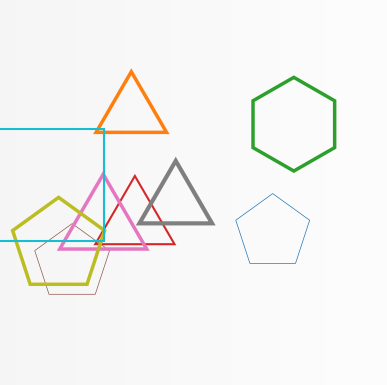[{"shape": "pentagon", "thickness": 0.5, "radius": 0.5, "center": [0.704, 0.397]}, {"shape": "triangle", "thickness": 2.5, "radius": 0.53, "center": [0.339, 0.709]}, {"shape": "hexagon", "thickness": 2.5, "radius": 0.61, "center": [0.758, 0.677]}, {"shape": "triangle", "thickness": 1.5, "radius": 0.59, "center": [0.348, 0.425]}, {"shape": "pentagon", "thickness": 0.5, "radius": 0.51, "center": [0.186, 0.318]}, {"shape": "triangle", "thickness": 2.5, "radius": 0.65, "center": [0.266, 0.418]}, {"shape": "triangle", "thickness": 3, "radius": 0.54, "center": [0.454, 0.474]}, {"shape": "pentagon", "thickness": 2.5, "radius": 0.62, "center": [0.151, 0.363]}, {"shape": "square", "thickness": 1.5, "radius": 0.73, "center": [0.123, 0.519]}]